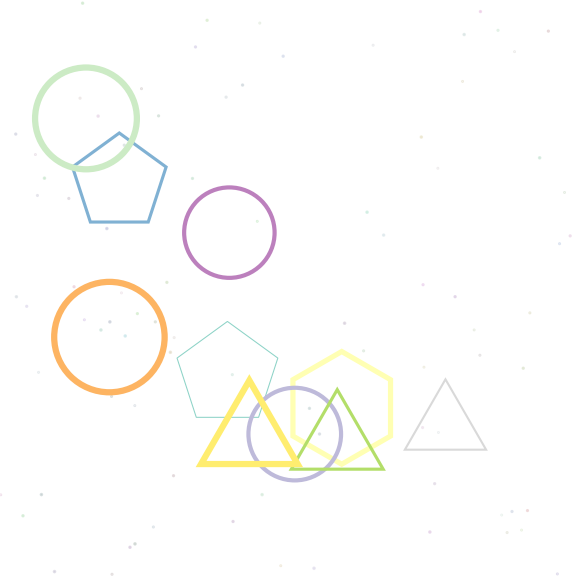[{"shape": "pentagon", "thickness": 0.5, "radius": 0.46, "center": [0.394, 0.351]}, {"shape": "hexagon", "thickness": 2.5, "radius": 0.49, "center": [0.592, 0.293]}, {"shape": "circle", "thickness": 2, "radius": 0.4, "center": [0.51, 0.247]}, {"shape": "pentagon", "thickness": 1.5, "radius": 0.43, "center": [0.207, 0.684]}, {"shape": "circle", "thickness": 3, "radius": 0.48, "center": [0.189, 0.415]}, {"shape": "triangle", "thickness": 1.5, "radius": 0.46, "center": [0.584, 0.233]}, {"shape": "triangle", "thickness": 1, "radius": 0.41, "center": [0.771, 0.261]}, {"shape": "circle", "thickness": 2, "radius": 0.39, "center": [0.397, 0.596]}, {"shape": "circle", "thickness": 3, "radius": 0.44, "center": [0.149, 0.794]}, {"shape": "triangle", "thickness": 3, "radius": 0.48, "center": [0.432, 0.244]}]